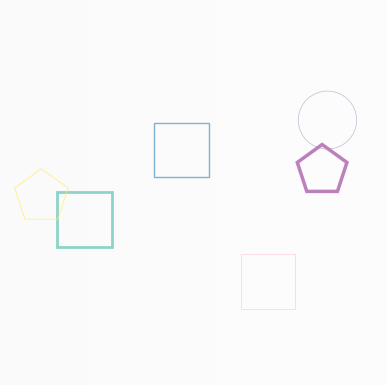[{"shape": "square", "thickness": 2, "radius": 0.36, "center": [0.219, 0.429]}, {"shape": "circle", "thickness": 0.5, "radius": 0.38, "center": [0.845, 0.688]}, {"shape": "square", "thickness": 1, "radius": 0.35, "center": [0.469, 0.61]}, {"shape": "square", "thickness": 0.5, "radius": 0.35, "center": [0.692, 0.269]}, {"shape": "pentagon", "thickness": 2.5, "radius": 0.34, "center": [0.831, 0.557]}, {"shape": "pentagon", "thickness": 0.5, "radius": 0.36, "center": [0.107, 0.489]}]